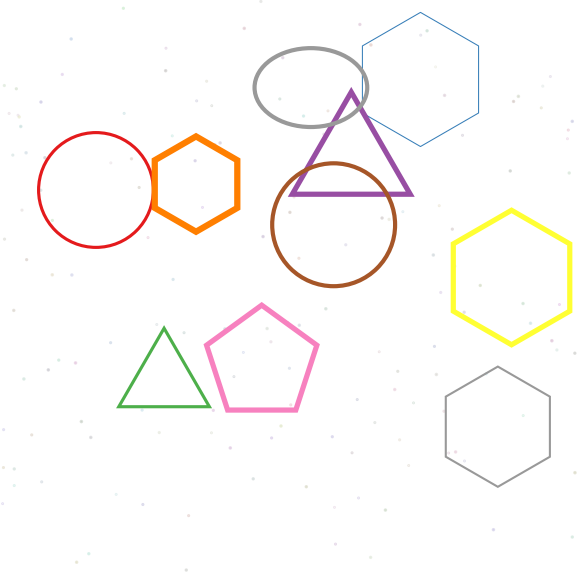[{"shape": "circle", "thickness": 1.5, "radius": 0.5, "center": [0.166, 0.67]}, {"shape": "hexagon", "thickness": 0.5, "radius": 0.58, "center": [0.728, 0.862]}, {"shape": "triangle", "thickness": 1.5, "radius": 0.45, "center": [0.284, 0.34]}, {"shape": "triangle", "thickness": 2.5, "radius": 0.59, "center": [0.608, 0.722]}, {"shape": "hexagon", "thickness": 3, "radius": 0.41, "center": [0.339, 0.68]}, {"shape": "hexagon", "thickness": 2.5, "radius": 0.58, "center": [0.886, 0.519]}, {"shape": "circle", "thickness": 2, "radius": 0.53, "center": [0.578, 0.61]}, {"shape": "pentagon", "thickness": 2.5, "radius": 0.5, "center": [0.453, 0.37]}, {"shape": "oval", "thickness": 2, "radius": 0.49, "center": [0.538, 0.847]}, {"shape": "hexagon", "thickness": 1, "radius": 0.52, "center": [0.862, 0.26]}]